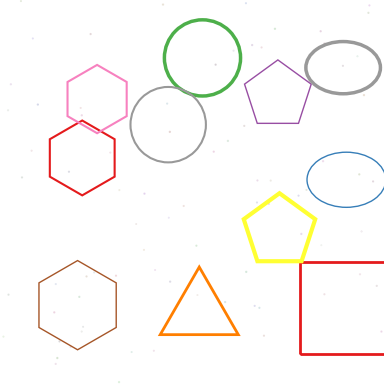[{"shape": "hexagon", "thickness": 1.5, "radius": 0.49, "center": [0.214, 0.59]}, {"shape": "square", "thickness": 2, "radius": 0.6, "center": [0.897, 0.2]}, {"shape": "oval", "thickness": 1, "radius": 0.51, "center": [0.9, 0.533]}, {"shape": "circle", "thickness": 2.5, "radius": 0.49, "center": [0.526, 0.85]}, {"shape": "pentagon", "thickness": 1, "radius": 0.46, "center": [0.722, 0.753]}, {"shape": "triangle", "thickness": 2, "radius": 0.59, "center": [0.518, 0.189]}, {"shape": "pentagon", "thickness": 3, "radius": 0.49, "center": [0.726, 0.4]}, {"shape": "hexagon", "thickness": 1, "radius": 0.58, "center": [0.202, 0.207]}, {"shape": "hexagon", "thickness": 1.5, "radius": 0.44, "center": [0.252, 0.743]}, {"shape": "oval", "thickness": 2.5, "radius": 0.48, "center": [0.891, 0.824]}, {"shape": "circle", "thickness": 1.5, "radius": 0.49, "center": [0.437, 0.676]}]